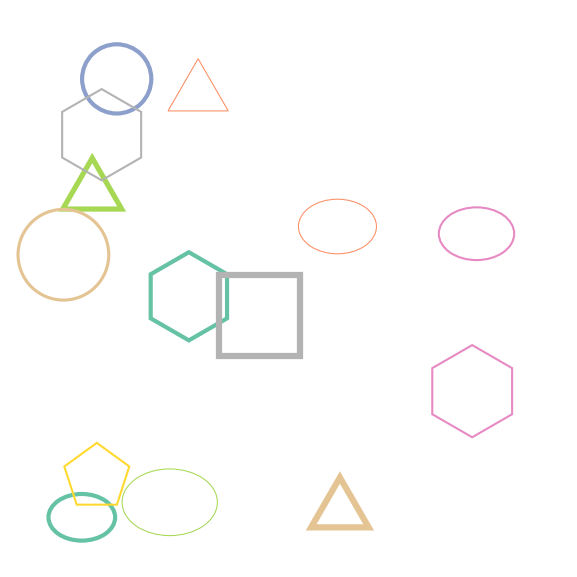[{"shape": "oval", "thickness": 2, "radius": 0.29, "center": [0.142, 0.103]}, {"shape": "hexagon", "thickness": 2, "radius": 0.38, "center": [0.327, 0.486]}, {"shape": "triangle", "thickness": 0.5, "radius": 0.3, "center": [0.343, 0.837]}, {"shape": "oval", "thickness": 0.5, "radius": 0.34, "center": [0.584, 0.607]}, {"shape": "circle", "thickness": 2, "radius": 0.3, "center": [0.202, 0.863]}, {"shape": "oval", "thickness": 1, "radius": 0.33, "center": [0.825, 0.594]}, {"shape": "hexagon", "thickness": 1, "radius": 0.4, "center": [0.818, 0.322]}, {"shape": "triangle", "thickness": 2.5, "radius": 0.29, "center": [0.16, 0.667]}, {"shape": "oval", "thickness": 0.5, "radius": 0.41, "center": [0.294, 0.129]}, {"shape": "pentagon", "thickness": 1, "radius": 0.3, "center": [0.168, 0.173]}, {"shape": "triangle", "thickness": 3, "radius": 0.29, "center": [0.589, 0.115]}, {"shape": "circle", "thickness": 1.5, "radius": 0.39, "center": [0.11, 0.558]}, {"shape": "square", "thickness": 3, "radius": 0.35, "center": [0.45, 0.453]}, {"shape": "hexagon", "thickness": 1, "radius": 0.39, "center": [0.176, 0.766]}]